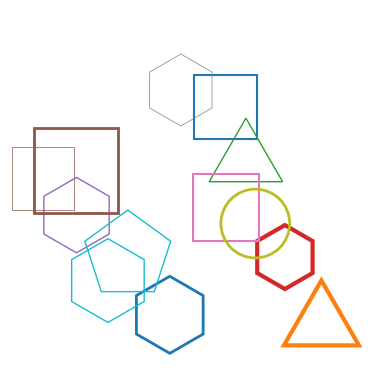[{"shape": "square", "thickness": 1.5, "radius": 0.41, "center": [0.586, 0.723]}, {"shape": "hexagon", "thickness": 2, "radius": 0.5, "center": [0.441, 0.182]}, {"shape": "triangle", "thickness": 3, "radius": 0.56, "center": [0.835, 0.159]}, {"shape": "triangle", "thickness": 1, "radius": 0.55, "center": [0.639, 0.583]}, {"shape": "hexagon", "thickness": 3, "radius": 0.42, "center": [0.74, 0.332]}, {"shape": "hexagon", "thickness": 1, "radius": 0.49, "center": [0.199, 0.441]}, {"shape": "square", "thickness": 2, "radius": 0.55, "center": [0.197, 0.557]}, {"shape": "square", "thickness": 0.5, "radius": 0.41, "center": [0.112, 0.537]}, {"shape": "square", "thickness": 1.5, "radius": 0.43, "center": [0.587, 0.461]}, {"shape": "hexagon", "thickness": 0.5, "radius": 0.47, "center": [0.47, 0.766]}, {"shape": "circle", "thickness": 2, "radius": 0.45, "center": [0.663, 0.419]}, {"shape": "hexagon", "thickness": 1, "radius": 0.54, "center": [0.28, 0.271]}, {"shape": "pentagon", "thickness": 1, "radius": 0.59, "center": [0.332, 0.337]}]